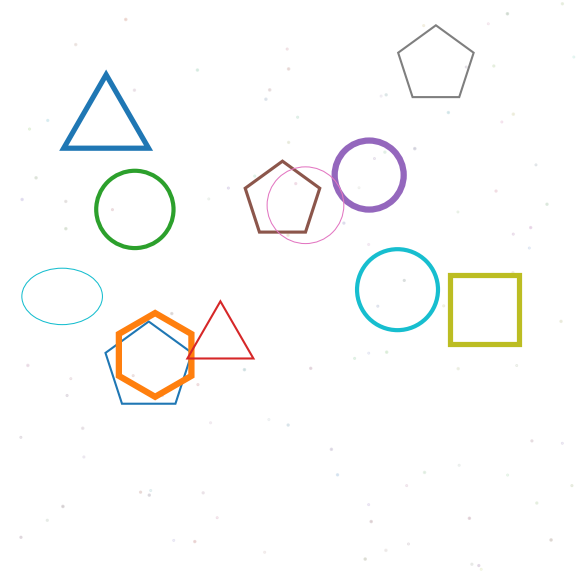[{"shape": "pentagon", "thickness": 1, "radius": 0.39, "center": [0.258, 0.364]}, {"shape": "triangle", "thickness": 2.5, "radius": 0.42, "center": [0.184, 0.785]}, {"shape": "hexagon", "thickness": 3, "radius": 0.36, "center": [0.269, 0.385]}, {"shape": "circle", "thickness": 2, "radius": 0.33, "center": [0.234, 0.636]}, {"shape": "triangle", "thickness": 1, "radius": 0.33, "center": [0.382, 0.411]}, {"shape": "circle", "thickness": 3, "radius": 0.3, "center": [0.639, 0.696]}, {"shape": "pentagon", "thickness": 1.5, "radius": 0.34, "center": [0.489, 0.652]}, {"shape": "circle", "thickness": 0.5, "radius": 0.33, "center": [0.529, 0.644]}, {"shape": "pentagon", "thickness": 1, "radius": 0.34, "center": [0.755, 0.887]}, {"shape": "square", "thickness": 2.5, "radius": 0.3, "center": [0.839, 0.464]}, {"shape": "oval", "thickness": 0.5, "radius": 0.35, "center": [0.108, 0.486]}, {"shape": "circle", "thickness": 2, "radius": 0.35, "center": [0.688, 0.498]}]